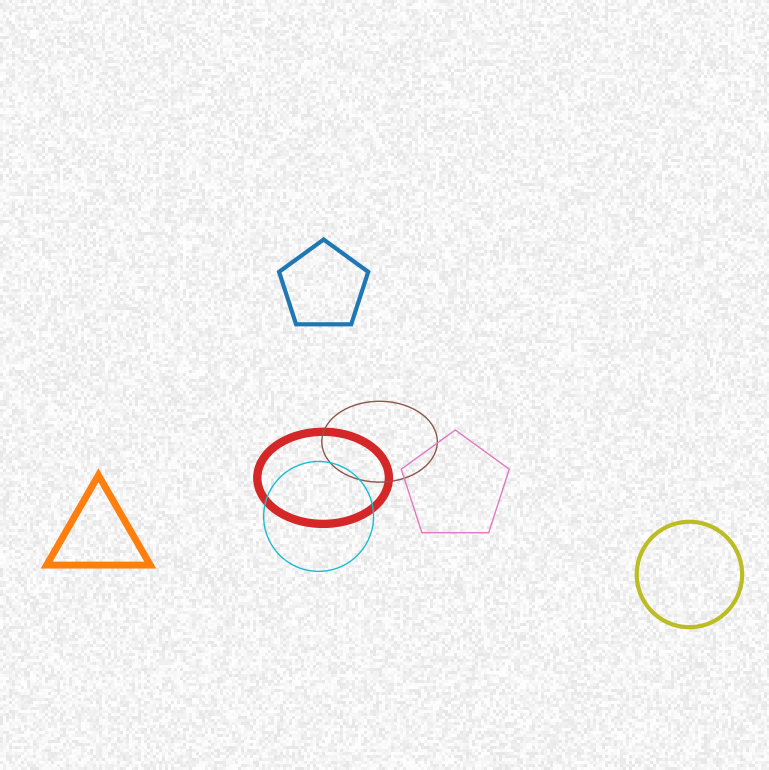[{"shape": "pentagon", "thickness": 1.5, "radius": 0.3, "center": [0.42, 0.628]}, {"shape": "triangle", "thickness": 2.5, "radius": 0.39, "center": [0.128, 0.305]}, {"shape": "oval", "thickness": 3, "radius": 0.43, "center": [0.42, 0.379]}, {"shape": "oval", "thickness": 0.5, "radius": 0.37, "center": [0.493, 0.426]}, {"shape": "pentagon", "thickness": 0.5, "radius": 0.37, "center": [0.591, 0.368]}, {"shape": "circle", "thickness": 1.5, "radius": 0.34, "center": [0.895, 0.254]}, {"shape": "circle", "thickness": 0.5, "radius": 0.36, "center": [0.414, 0.329]}]